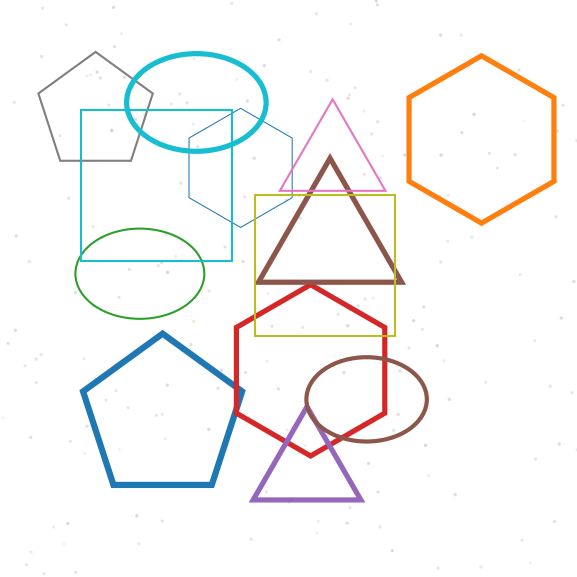[{"shape": "pentagon", "thickness": 3, "radius": 0.72, "center": [0.282, 0.277]}, {"shape": "hexagon", "thickness": 0.5, "radius": 0.52, "center": [0.417, 0.708]}, {"shape": "hexagon", "thickness": 2.5, "radius": 0.72, "center": [0.834, 0.758]}, {"shape": "oval", "thickness": 1, "radius": 0.56, "center": [0.242, 0.525]}, {"shape": "hexagon", "thickness": 2.5, "radius": 0.74, "center": [0.538, 0.358]}, {"shape": "triangle", "thickness": 2.5, "radius": 0.54, "center": [0.532, 0.187]}, {"shape": "oval", "thickness": 2, "radius": 0.52, "center": [0.635, 0.308]}, {"shape": "triangle", "thickness": 2.5, "radius": 0.72, "center": [0.572, 0.582]}, {"shape": "triangle", "thickness": 1, "radius": 0.53, "center": [0.576, 0.721]}, {"shape": "pentagon", "thickness": 1, "radius": 0.52, "center": [0.166, 0.805]}, {"shape": "square", "thickness": 1, "radius": 0.61, "center": [0.563, 0.54]}, {"shape": "square", "thickness": 1, "radius": 0.66, "center": [0.271, 0.678]}, {"shape": "oval", "thickness": 2.5, "radius": 0.6, "center": [0.34, 0.822]}]